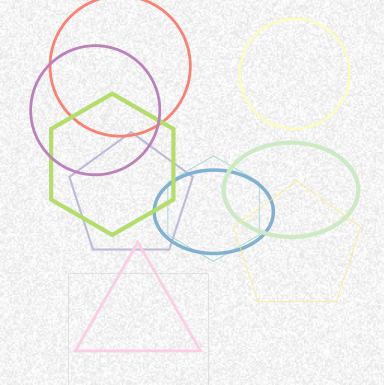[{"shape": "hexagon", "thickness": 0.5, "radius": 0.69, "center": [0.555, 0.458]}, {"shape": "circle", "thickness": 1.5, "radius": 0.71, "center": [0.765, 0.809]}, {"shape": "pentagon", "thickness": 1.5, "radius": 0.84, "center": [0.341, 0.488]}, {"shape": "circle", "thickness": 2, "radius": 0.91, "center": [0.312, 0.828]}, {"shape": "oval", "thickness": 2.5, "radius": 0.77, "center": [0.555, 0.45]}, {"shape": "hexagon", "thickness": 3, "radius": 0.92, "center": [0.292, 0.573]}, {"shape": "triangle", "thickness": 2, "radius": 0.94, "center": [0.358, 0.182]}, {"shape": "square", "thickness": 0.5, "radius": 0.91, "center": [0.358, 0.11]}, {"shape": "circle", "thickness": 2, "radius": 0.84, "center": [0.247, 0.714]}, {"shape": "oval", "thickness": 3, "radius": 0.87, "center": [0.756, 0.507]}, {"shape": "pentagon", "thickness": 0.5, "radius": 0.87, "center": [0.772, 0.357]}]